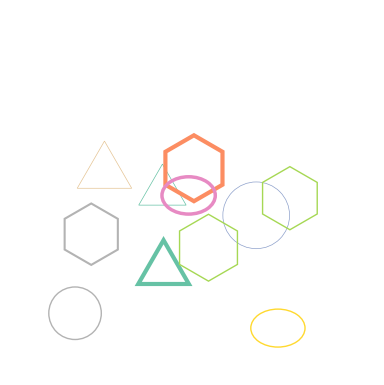[{"shape": "triangle", "thickness": 0.5, "radius": 0.36, "center": [0.422, 0.503]}, {"shape": "triangle", "thickness": 3, "radius": 0.38, "center": [0.425, 0.3]}, {"shape": "hexagon", "thickness": 3, "radius": 0.43, "center": [0.504, 0.563]}, {"shape": "circle", "thickness": 0.5, "radius": 0.43, "center": [0.666, 0.441]}, {"shape": "oval", "thickness": 2.5, "radius": 0.35, "center": [0.49, 0.492]}, {"shape": "hexagon", "thickness": 1, "radius": 0.41, "center": [0.753, 0.485]}, {"shape": "hexagon", "thickness": 1, "radius": 0.43, "center": [0.542, 0.357]}, {"shape": "oval", "thickness": 1, "radius": 0.35, "center": [0.722, 0.148]}, {"shape": "triangle", "thickness": 0.5, "radius": 0.41, "center": [0.271, 0.552]}, {"shape": "hexagon", "thickness": 1.5, "radius": 0.4, "center": [0.237, 0.392]}, {"shape": "circle", "thickness": 1, "radius": 0.34, "center": [0.195, 0.186]}]